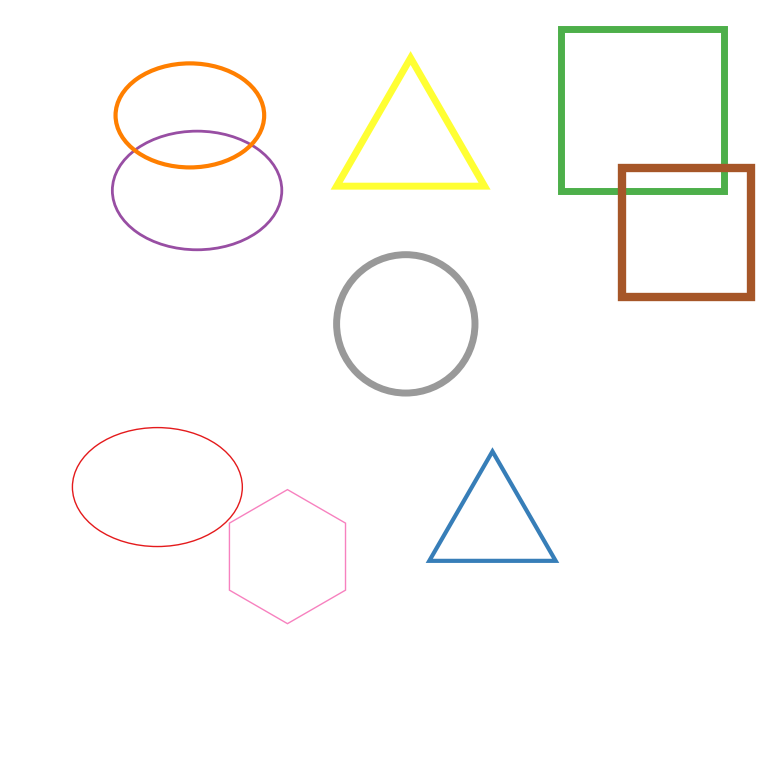[{"shape": "oval", "thickness": 0.5, "radius": 0.55, "center": [0.204, 0.367]}, {"shape": "triangle", "thickness": 1.5, "radius": 0.47, "center": [0.64, 0.319]}, {"shape": "square", "thickness": 2.5, "radius": 0.53, "center": [0.835, 0.857]}, {"shape": "oval", "thickness": 1, "radius": 0.55, "center": [0.256, 0.753]}, {"shape": "oval", "thickness": 1.5, "radius": 0.48, "center": [0.247, 0.85]}, {"shape": "triangle", "thickness": 2.5, "radius": 0.55, "center": [0.533, 0.814]}, {"shape": "square", "thickness": 3, "radius": 0.42, "center": [0.891, 0.698]}, {"shape": "hexagon", "thickness": 0.5, "radius": 0.44, "center": [0.373, 0.277]}, {"shape": "circle", "thickness": 2.5, "radius": 0.45, "center": [0.527, 0.579]}]